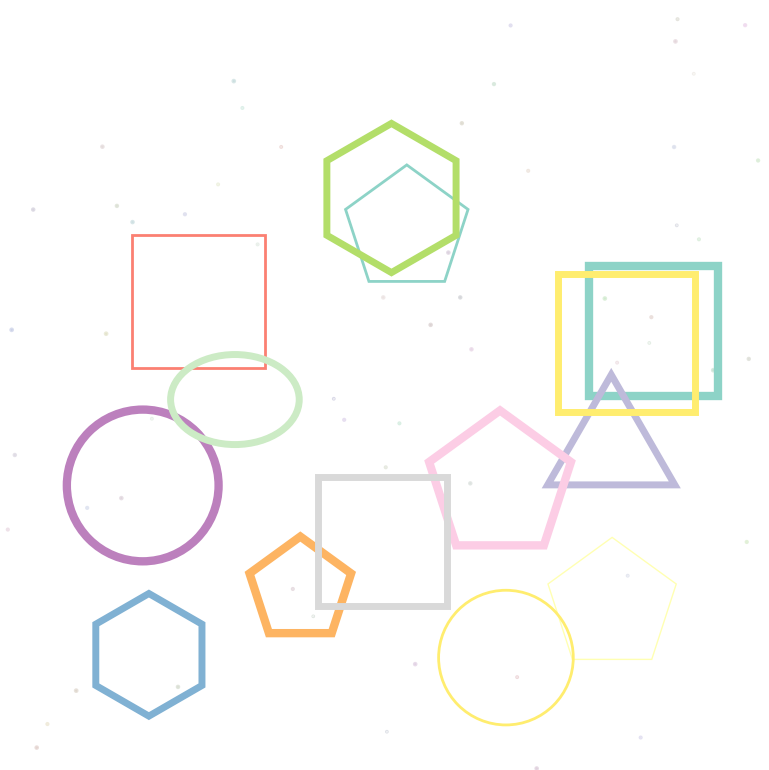[{"shape": "pentagon", "thickness": 1, "radius": 0.42, "center": [0.528, 0.702]}, {"shape": "square", "thickness": 3, "radius": 0.42, "center": [0.849, 0.57]}, {"shape": "pentagon", "thickness": 0.5, "radius": 0.44, "center": [0.795, 0.215]}, {"shape": "triangle", "thickness": 2.5, "radius": 0.48, "center": [0.794, 0.418]}, {"shape": "square", "thickness": 1, "radius": 0.43, "center": [0.258, 0.609]}, {"shape": "hexagon", "thickness": 2.5, "radius": 0.4, "center": [0.193, 0.15]}, {"shape": "pentagon", "thickness": 3, "radius": 0.35, "center": [0.39, 0.234]}, {"shape": "hexagon", "thickness": 2.5, "radius": 0.48, "center": [0.508, 0.743]}, {"shape": "pentagon", "thickness": 3, "radius": 0.48, "center": [0.649, 0.37]}, {"shape": "square", "thickness": 2.5, "radius": 0.42, "center": [0.497, 0.297]}, {"shape": "circle", "thickness": 3, "radius": 0.49, "center": [0.185, 0.37]}, {"shape": "oval", "thickness": 2.5, "radius": 0.42, "center": [0.305, 0.481]}, {"shape": "circle", "thickness": 1, "radius": 0.44, "center": [0.657, 0.146]}, {"shape": "square", "thickness": 2.5, "radius": 0.45, "center": [0.814, 0.555]}]